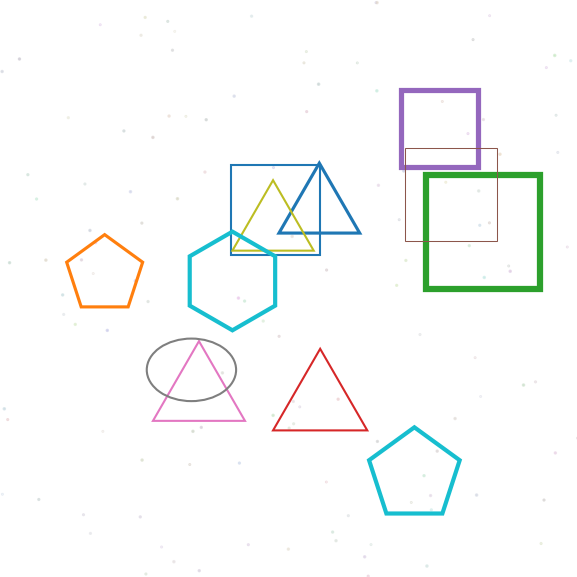[{"shape": "square", "thickness": 1, "radius": 0.39, "center": [0.477, 0.636]}, {"shape": "triangle", "thickness": 1.5, "radius": 0.4, "center": [0.553, 0.636]}, {"shape": "pentagon", "thickness": 1.5, "radius": 0.35, "center": [0.181, 0.524]}, {"shape": "square", "thickness": 3, "radius": 0.5, "center": [0.836, 0.597]}, {"shape": "triangle", "thickness": 1, "radius": 0.47, "center": [0.554, 0.301]}, {"shape": "square", "thickness": 2.5, "radius": 0.33, "center": [0.761, 0.776]}, {"shape": "square", "thickness": 0.5, "radius": 0.4, "center": [0.781, 0.663]}, {"shape": "triangle", "thickness": 1, "radius": 0.46, "center": [0.345, 0.316]}, {"shape": "oval", "thickness": 1, "radius": 0.39, "center": [0.331, 0.359]}, {"shape": "triangle", "thickness": 1, "radius": 0.41, "center": [0.473, 0.606]}, {"shape": "pentagon", "thickness": 2, "radius": 0.41, "center": [0.718, 0.177]}, {"shape": "hexagon", "thickness": 2, "radius": 0.43, "center": [0.402, 0.513]}]